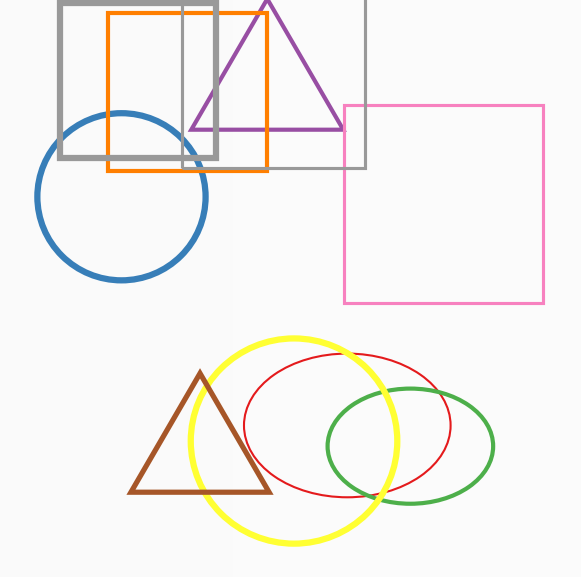[{"shape": "oval", "thickness": 1, "radius": 0.89, "center": [0.597, 0.262]}, {"shape": "circle", "thickness": 3, "radius": 0.72, "center": [0.209, 0.658]}, {"shape": "oval", "thickness": 2, "radius": 0.71, "center": [0.706, 0.227]}, {"shape": "triangle", "thickness": 2, "radius": 0.75, "center": [0.46, 0.85]}, {"shape": "square", "thickness": 2, "radius": 0.68, "center": [0.323, 0.841]}, {"shape": "circle", "thickness": 3, "radius": 0.89, "center": [0.506, 0.235]}, {"shape": "triangle", "thickness": 2.5, "radius": 0.69, "center": [0.344, 0.215]}, {"shape": "square", "thickness": 1.5, "radius": 0.86, "center": [0.763, 0.646]}, {"shape": "square", "thickness": 3, "radius": 0.67, "center": [0.238, 0.86]}, {"shape": "square", "thickness": 1.5, "radius": 0.79, "center": [0.47, 0.865]}]